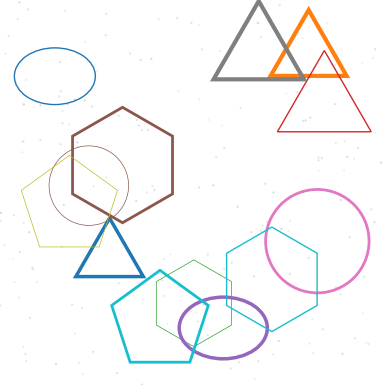[{"shape": "oval", "thickness": 1, "radius": 0.53, "center": [0.143, 0.802]}, {"shape": "triangle", "thickness": 2.5, "radius": 0.51, "center": [0.285, 0.332]}, {"shape": "triangle", "thickness": 3, "radius": 0.57, "center": [0.802, 0.86]}, {"shape": "hexagon", "thickness": 0.5, "radius": 0.56, "center": [0.504, 0.212]}, {"shape": "triangle", "thickness": 1, "radius": 0.7, "center": [0.842, 0.728]}, {"shape": "oval", "thickness": 2.5, "radius": 0.57, "center": [0.58, 0.148]}, {"shape": "circle", "thickness": 0.5, "radius": 0.52, "center": [0.231, 0.518]}, {"shape": "hexagon", "thickness": 2, "radius": 0.75, "center": [0.318, 0.571]}, {"shape": "circle", "thickness": 2, "radius": 0.67, "center": [0.824, 0.374]}, {"shape": "triangle", "thickness": 3, "radius": 0.68, "center": [0.672, 0.862]}, {"shape": "pentagon", "thickness": 0.5, "radius": 0.66, "center": [0.18, 0.465]}, {"shape": "pentagon", "thickness": 2, "radius": 0.66, "center": [0.416, 0.166]}, {"shape": "hexagon", "thickness": 1, "radius": 0.68, "center": [0.706, 0.274]}]